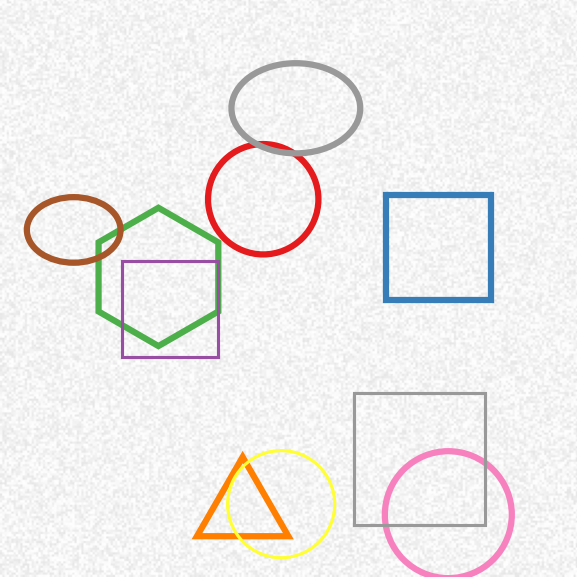[{"shape": "circle", "thickness": 3, "radius": 0.48, "center": [0.456, 0.654]}, {"shape": "square", "thickness": 3, "radius": 0.46, "center": [0.759, 0.57]}, {"shape": "hexagon", "thickness": 3, "radius": 0.6, "center": [0.274, 0.52]}, {"shape": "square", "thickness": 1.5, "radius": 0.42, "center": [0.294, 0.465]}, {"shape": "triangle", "thickness": 3, "radius": 0.46, "center": [0.42, 0.116]}, {"shape": "circle", "thickness": 1.5, "radius": 0.46, "center": [0.487, 0.126]}, {"shape": "oval", "thickness": 3, "radius": 0.41, "center": [0.128, 0.601]}, {"shape": "circle", "thickness": 3, "radius": 0.55, "center": [0.776, 0.108]}, {"shape": "oval", "thickness": 3, "radius": 0.56, "center": [0.512, 0.812]}, {"shape": "square", "thickness": 1.5, "radius": 0.57, "center": [0.727, 0.204]}]